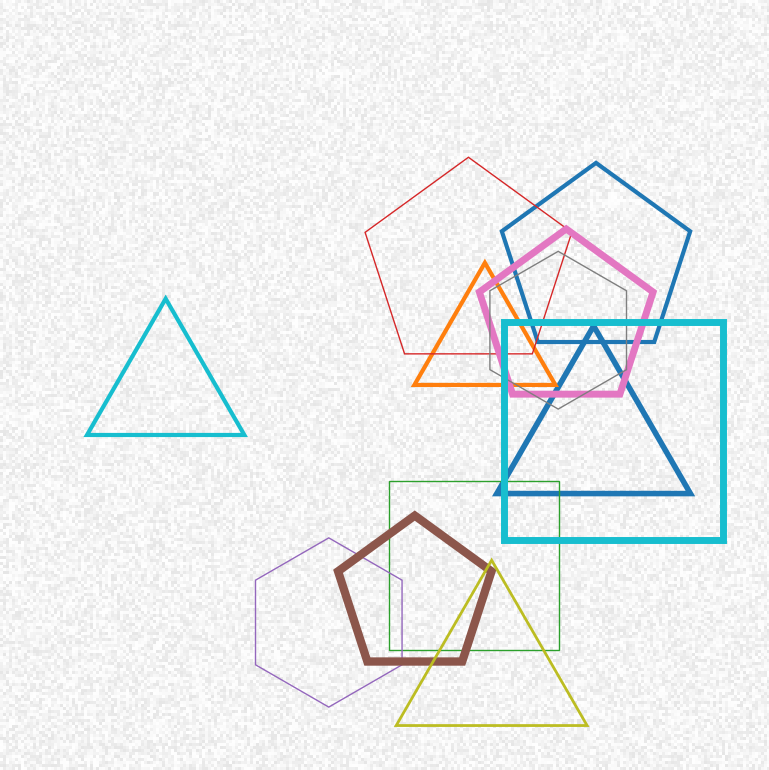[{"shape": "triangle", "thickness": 2, "radius": 0.73, "center": [0.771, 0.432]}, {"shape": "pentagon", "thickness": 1.5, "radius": 0.64, "center": [0.774, 0.66]}, {"shape": "triangle", "thickness": 1.5, "radius": 0.53, "center": [0.63, 0.553]}, {"shape": "square", "thickness": 0.5, "radius": 0.55, "center": [0.616, 0.266]}, {"shape": "pentagon", "thickness": 0.5, "radius": 0.71, "center": [0.608, 0.655]}, {"shape": "hexagon", "thickness": 0.5, "radius": 0.55, "center": [0.427, 0.192]}, {"shape": "pentagon", "thickness": 3, "radius": 0.52, "center": [0.539, 0.226]}, {"shape": "pentagon", "thickness": 2.5, "radius": 0.59, "center": [0.735, 0.584]}, {"shape": "hexagon", "thickness": 0.5, "radius": 0.51, "center": [0.725, 0.571]}, {"shape": "triangle", "thickness": 1, "radius": 0.72, "center": [0.639, 0.129]}, {"shape": "triangle", "thickness": 1.5, "radius": 0.59, "center": [0.215, 0.494]}, {"shape": "square", "thickness": 2.5, "radius": 0.71, "center": [0.797, 0.44]}]